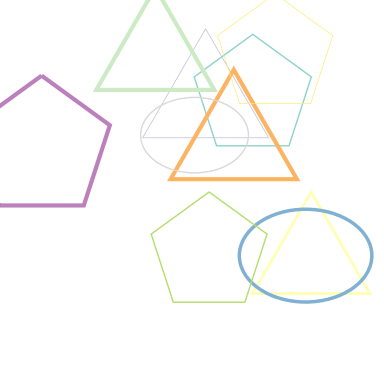[{"shape": "pentagon", "thickness": 1, "radius": 0.8, "center": [0.657, 0.751]}, {"shape": "triangle", "thickness": 2, "radius": 0.88, "center": [0.808, 0.325]}, {"shape": "triangle", "thickness": 0.5, "radius": 0.94, "center": [0.534, 0.736]}, {"shape": "oval", "thickness": 2.5, "radius": 0.86, "center": [0.794, 0.336]}, {"shape": "triangle", "thickness": 3, "radius": 0.95, "center": [0.607, 0.629]}, {"shape": "pentagon", "thickness": 1, "radius": 0.79, "center": [0.543, 0.343]}, {"shape": "oval", "thickness": 1, "radius": 0.7, "center": [0.505, 0.649]}, {"shape": "pentagon", "thickness": 3, "radius": 0.93, "center": [0.108, 0.617]}, {"shape": "triangle", "thickness": 3, "radius": 0.88, "center": [0.403, 0.855]}, {"shape": "pentagon", "thickness": 0.5, "radius": 0.79, "center": [0.715, 0.859]}]